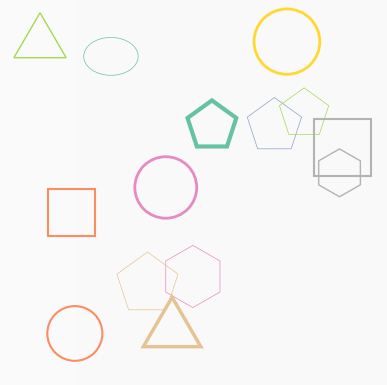[{"shape": "pentagon", "thickness": 3, "radius": 0.33, "center": [0.547, 0.673]}, {"shape": "oval", "thickness": 0.5, "radius": 0.35, "center": [0.286, 0.854]}, {"shape": "circle", "thickness": 1.5, "radius": 0.36, "center": [0.193, 0.134]}, {"shape": "square", "thickness": 1.5, "radius": 0.31, "center": [0.185, 0.448]}, {"shape": "pentagon", "thickness": 0.5, "radius": 0.37, "center": [0.708, 0.673]}, {"shape": "circle", "thickness": 2, "radius": 0.4, "center": [0.428, 0.513]}, {"shape": "hexagon", "thickness": 0.5, "radius": 0.4, "center": [0.498, 0.282]}, {"shape": "pentagon", "thickness": 0.5, "radius": 0.33, "center": [0.785, 0.705]}, {"shape": "triangle", "thickness": 1, "radius": 0.39, "center": [0.103, 0.889]}, {"shape": "circle", "thickness": 2, "radius": 0.42, "center": [0.74, 0.892]}, {"shape": "pentagon", "thickness": 0.5, "radius": 0.41, "center": [0.381, 0.262]}, {"shape": "triangle", "thickness": 2.5, "radius": 0.43, "center": [0.444, 0.142]}, {"shape": "square", "thickness": 1.5, "radius": 0.37, "center": [0.885, 0.618]}, {"shape": "hexagon", "thickness": 1, "radius": 0.31, "center": [0.876, 0.551]}]